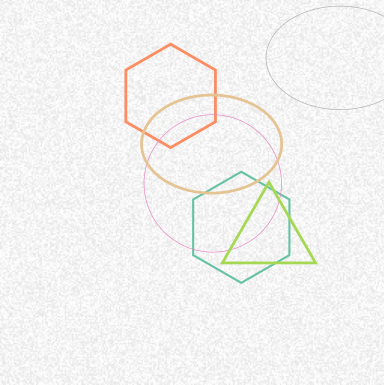[{"shape": "hexagon", "thickness": 1.5, "radius": 0.72, "center": [0.627, 0.41]}, {"shape": "hexagon", "thickness": 2, "radius": 0.67, "center": [0.443, 0.751]}, {"shape": "circle", "thickness": 0.5, "radius": 0.89, "center": [0.553, 0.524]}, {"shape": "triangle", "thickness": 2, "radius": 0.7, "center": [0.699, 0.387]}, {"shape": "oval", "thickness": 2, "radius": 0.91, "center": [0.55, 0.626]}, {"shape": "oval", "thickness": 0.5, "radius": 0.96, "center": [0.883, 0.85]}]